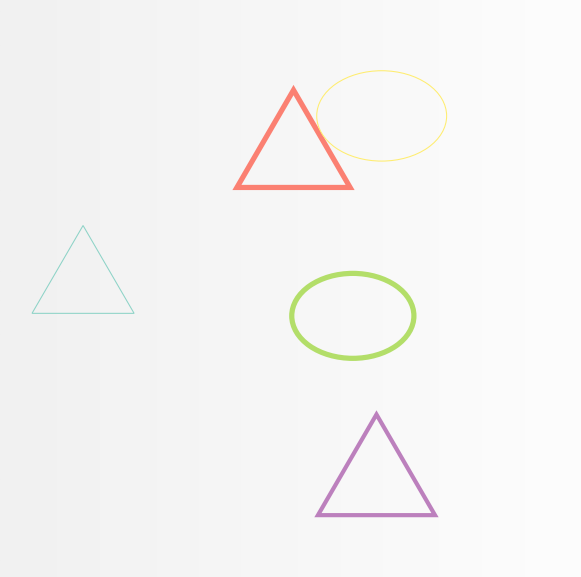[{"shape": "triangle", "thickness": 0.5, "radius": 0.51, "center": [0.143, 0.507]}, {"shape": "triangle", "thickness": 2.5, "radius": 0.56, "center": [0.505, 0.731]}, {"shape": "oval", "thickness": 2.5, "radius": 0.53, "center": [0.607, 0.452]}, {"shape": "triangle", "thickness": 2, "radius": 0.58, "center": [0.648, 0.165]}, {"shape": "oval", "thickness": 0.5, "radius": 0.56, "center": [0.657, 0.798]}]